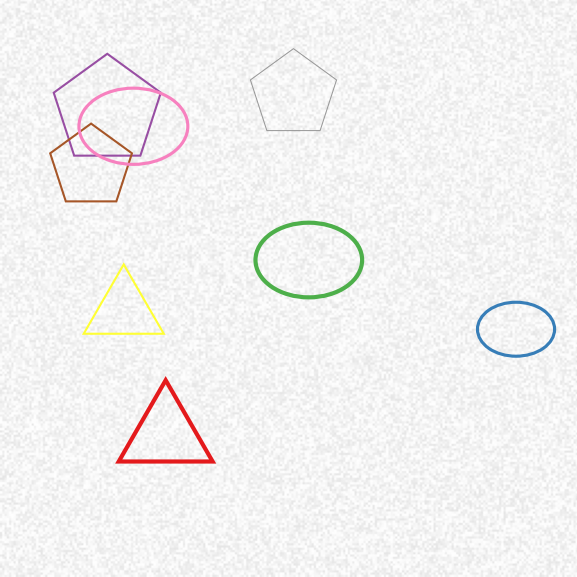[{"shape": "triangle", "thickness": 2, "radius": 0.47, "center": [0.287, 0.247]}, {"shape": "oval", "thickness": 1.5, "radius": 0.33, "center": [0.894, 0.429]}, {"shape": "oval", "thickness": 2, "radius": 0.46, "center": [0.535, 0.549]}, {"shape": "pentagon", "thickness": 1, "radius": 0.49, "center": [0.186, 0.808]}, {"shape": "triangle", "thickness": 1, "radius": 0.4, "center": [0.214, 0.461]}, {"shape": "pentagon", "thickness": 1, "radius": 0.37, "center": [0.158, 0.711]}, {"shape": "oval", "thickness": 1.5, "radius": 0.47, "center": [0.231, 0.781]}, {"shape": "pentagon", "thickness": 0.5, "radius": 0.39, "center": [0.508, 0.836]}]